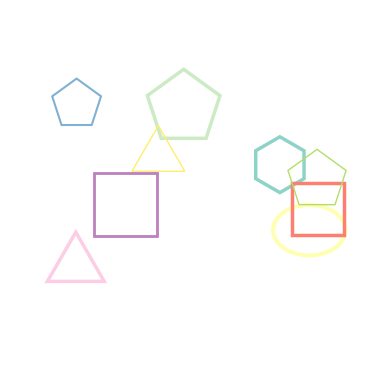[{"shape": "hexagon", "thickness": 2.5, "radius": 0.36, "center": [0.727, 0.572]}, {"shape": "oval", "thickness": 3, "radius": 0.47, "center": [0.803, 0.402]}, {"shape": "square", "thickness": 2.5, "radius": 0.34, "center": [0.827, 0.457]}, {"shape": "pentagon", "thickness": 1.5, "radius": 0.33, "center": [0.199, 0.729]}, {"shape": "pentagon", "thickness": 1, "radius": 0.4, "center": [0.824, 0.533]}, {"shape": "triangle", "thickness": 2.5, "radius": 0.43, "center": [0.197, 0.312]}, {"shape": "square", "thickness": 2, "radius": 0.41, "center": [0.325, 0.469]}, {"shape": "pentagon", "thickness": 2.5, "radius": 0.5, "center": [0.477, 0.721]}, {"shape": "triangle", "thickness": 1, "radius": 0.4, "center": [0.411, 0.595]}]